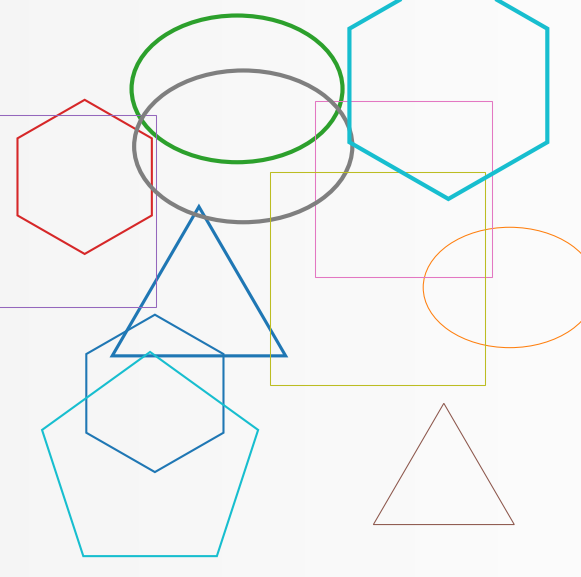[{"shape": "triangle", "thickness": 1.5, "radius": 0.86, "center": [0.342, 0.469]}, {"shape": "hexagon", "thickness": 1, "radius": 0.68, "center": [0.266, 0.318]}, {"shape": "oval", "thickness": 0.5, "radius": 0.74, "center": [0.877, 0.501]}, {"shape": "oval", "thickness": 2, "radius": 0.91, "center": [0.408, 0.845]}, {"shape": "hexagon", "thickness": 1, "radius": 0.67, "center": [0.146, 0.693]}, {"shape": "square", "thickness": 0.5, "radius": 0.83, "center": [0.103, 0.634]}, {"shape": "triangle", "thickness": 0.5, "radius": 0.7, "center": [0.764, 0.161]}, {"shape": "square", "thickness": 0.5, "radius": 0.76, "center": [0.694, 0.672]}, {"shape": "oval", "thickness": 2, "radius": 0.94, "center": [0.418, 0.746]}, {"shape": "square", "thickness": 0.5, "radius": 0.92, "center": [0.65, 0.517]}, {"shape": "hexagon", "thickness": 2, "radius": 0.98, "center": [0.771, 0.851]}, {"shape": "pentagon", "thickness": 1, "radius": 0.98, "center": [0.258, 0.194]}]